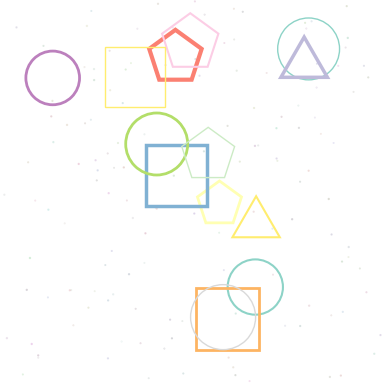[{"shape": "circle", "thickness": 1.5, "radius": 0.36, "center": [0.663, 0.254]}, {"shape": "circle", "thickness": 1, "radius": 0.4, "center": [0.802, 0.873]}, {"shape": "pentagon", "thickness": 2, "radius": 0.3, "center": [0.57, 0.47]}, {"shape": "triangle", "thickness": 2.5, "radius": 0.35, "center": [0.79, 0.834]}, {"shape": "pentagon", "thickness": 3, "radius": 0.36, "center": [0.456, 0.851]}, {"shape": "square", "thickness": 2.5, "radius": 0.4, "center": [0.457, 0.545]}, {"shape": "square", "thickness": 2, "radius": 0.41, "center": [0.592, 0.171]}, {"shape": "circle", "thickness": 2, "radius": 0.4, "center": [0.407, 0.626]}, {"shape": "pentagon", "thickness": 1.5, "radius": 0.38, "center": [0.494, 0.889]}, {"shape": "circle", "thickness": 1, "radius": 0.42, "center": [0.579, 0.176]}, {"shape": "circle", "thickness": 2, "radius": 0.35, "center": [0.137, 0.798]}, {"shape": "pentagon", "thickness": 1, "radius": 0.36, "center": [0.541, 0.597]}, {"shape": "triangle", "thickness": 1.5, "radius": 0.36, "center": [0.665, 0.419]}, {"shape": "square", "thickness": 1, "radius": 0.39, "center": [0.351, 0.8]}]